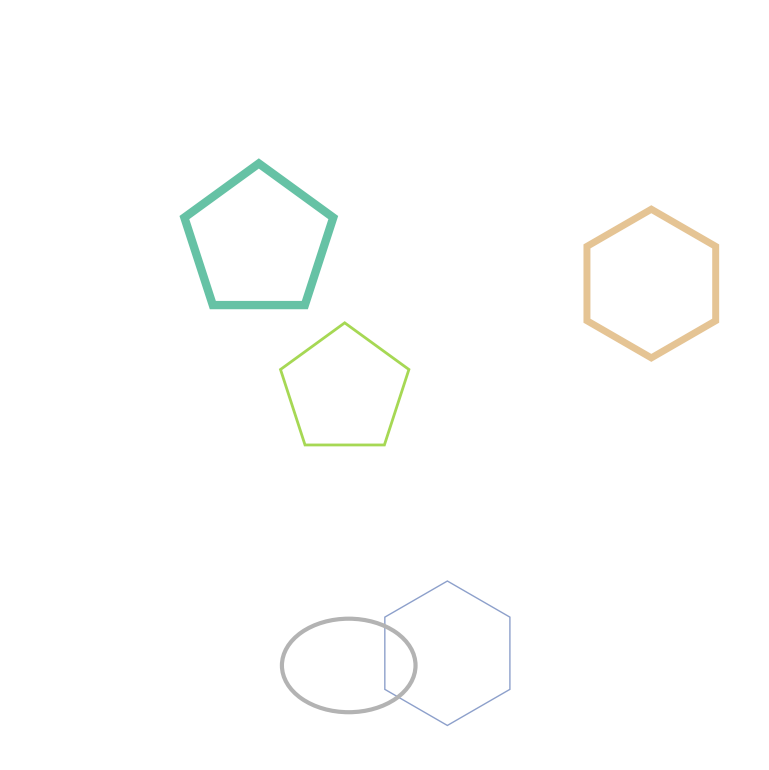[{"shape": "pentagon", "thickness": 3, "radius": 0.51, "center": [0.336, 0.686]}, {"shape": "hexagon", "thickness": 0.5, "radius": 0.47, "center": [0.581, 0.152]}, {"shape": "pentagon", "thickness": 1, "radius": 0.44, "center": [0.448, 0.493]}, {"shape": "hexagon", "thickness": 2.5, "radius": 0.48, "center": [0.846, 0.632]}, {"shape": "oval", "thickness": 1.5, "radius": 0.43, "center": [0.453, 0.136]}]